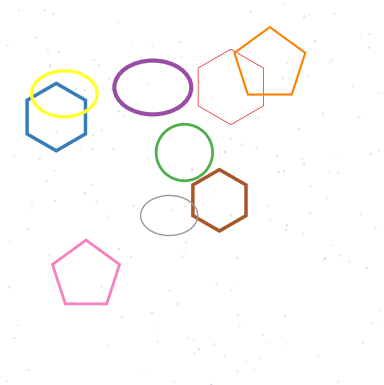[{"shape": "hexagon", "thickness": 0.5, "radius": 0.49, "center": [0.6, 0.774]}, {"shape": "hexagon", "thickness": 2.5, "radius": 0.44, "center": [0.146, 0.696]}, {"shape": "circle", "thickness": 2, "radius": 0.37, "center": [0.479, 0.604]}, {"shape": "oval", "thickness": 3, "radius": 0.5, "center": [0.397, 0.773]}, {"shape": "pentagon", "thickness": 1.5, "radius": 0.48, "center": [0.701, 0.833]}, {"shape": "oval", "thickness": 2.5, "radius": 0.43, "center": [0.167, 0.756]}, {"shape": "hexagon", "thickness": 2.5, "radius": 0.4, "center": [0.57, 0.48]}, {"shape": "pentagon", "thickness": 2, "radius": 0.46, "center": [0.223, 0.285]}, {"shape": "oval", "thickness": 1, "radius": 0.37, "center": [0.44, 0.44]}]